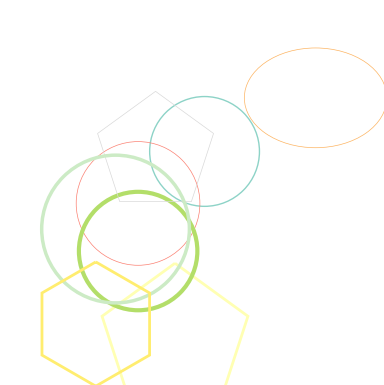[{"shape": "circle", "thickness": 1, "radius": 0.71, "center": [0.531, 0.607]}, {"shape": "pentagon", "thickness": 2, "radius": 1.0, "center": [0.455, 0.117]}, {"shape": "circle", "thickness": 0.5, "radius": 0.8, "center": [0.359, 0.472]}, {"shape": "oval", "thickness": 0.5, "radius": 0.93, "center": [0.82, 0.746]}, {"shape": "circle", "thickness": 3, "radius": 0.77, "center": [0.359, 0.348]}, {"shape": "pentagon", "thickness": 0.5, "radius": 0.79, "center": [0.404, 0.604]}, {"shape": "circle", "thickness": 2.5, "radius": 0.96, "center": [0.3, 0.405]}, {"shape": "hexagon", "thickness": 2, "radius": 0.81, "center": [0.249, 0.158]}]